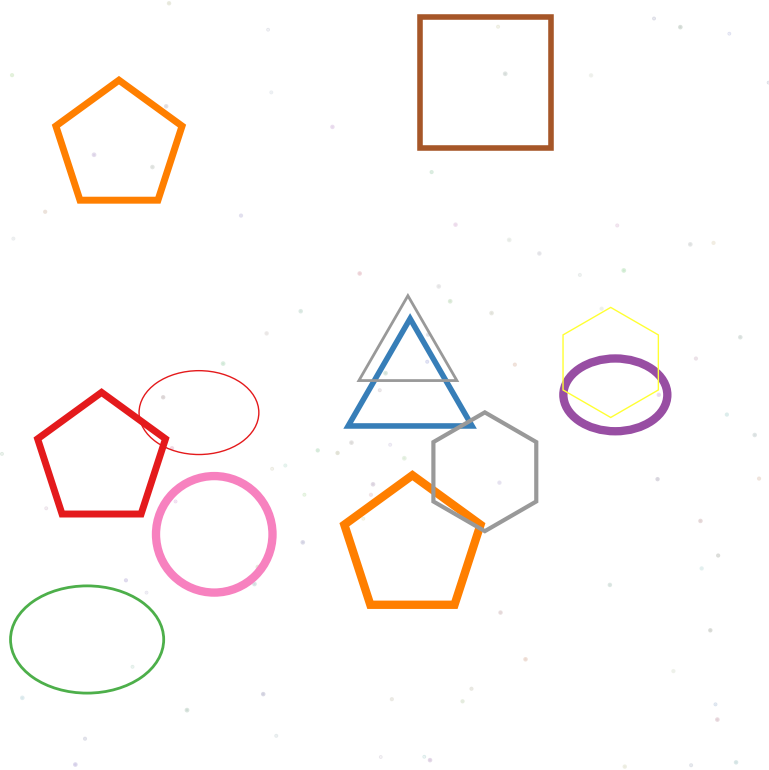[{"shape": "pentagon", "thickness": 2.5, "radius": 0.44, "center": [0.132, 0.403]}, {"shape": "oval", "thickness": 0.5, "radius": 0.39, "center": [0.258, 0.464]}, {"shape": "triangle", "thickness": 2, "radius": 0.46, "center": [0.533, 0.493]}, {"shape": "oval", "thickness": 1, "radius": 0.5, "center": [0.113, 0.169]}, {"shape": "oval", "thickness": 3, "radius": 0.34, "center": [0.799, 0.487]}, {"shape": "pentagon", "thickness": 3, "radius": 0.46, "center": [0.536, 0.29]}, {"shape": "pentagon", "thickness": 2.5, "radius": 0.43, "center": [0.154, 0.81]}, {"shape": "hexagon", "thickness": 0.5, "radius": 0.36, "center": [0.793, 0.529]}, {"shape": "square", "thickness": 2, "radius": 0.43, "center": [0.63, 0.893]}, {"shape": "circle", "thickness": 3, "radius": 0.38, "center": [0.278, 0.306]}, {"shape": "hexagon", "thickness": 1.5, "radius": 0.39, "center": [0.63, 0.387]}, {"shape": "triangle", "thickness": 1, "radius": 0.37, "center": [0.53, 0.542]}]